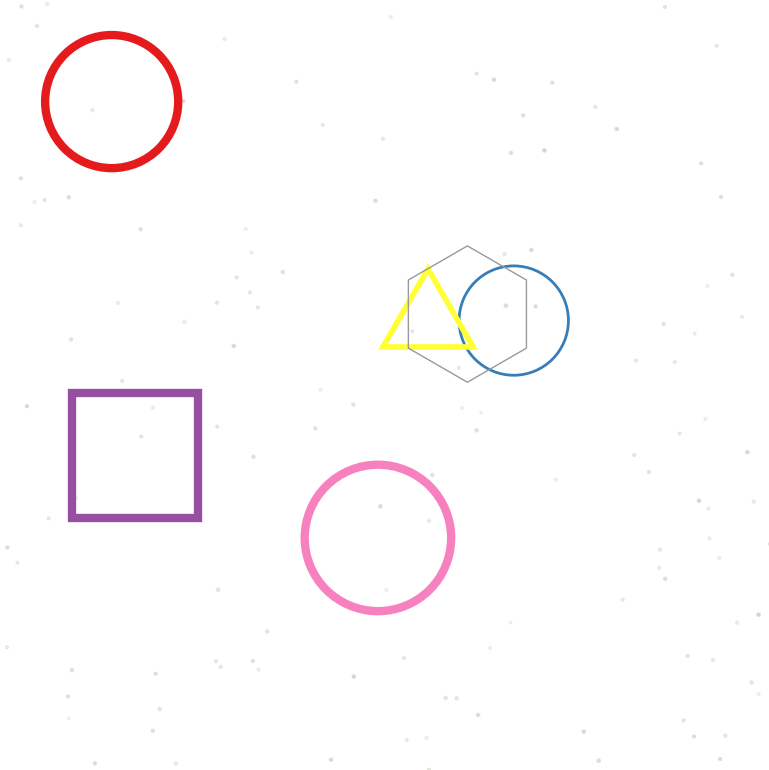[{"shape": "circle", "thickness": 3, "radius": 0.43, "center": [0.145, 0.868]}, {"shape": "circle", "thickness": 1, "radius": 0.36, "center": [0.667, 0.584]}, {"shape": "square", "thickness": 3, "radius": 0.41, "center": [0.175, 0.408]}, {"shape": "triangle", "thickness": 2, "radius": 0.34, "center": [0.556, 0.583]}, {"shape": "circle", "thickness": 3, "radius": 0.48, "center": [0.491, 0.301]}, {"shape": "hexagon", "thickness": 0.5, "radius": 0.44, "center": [0.607, 0.592]}]